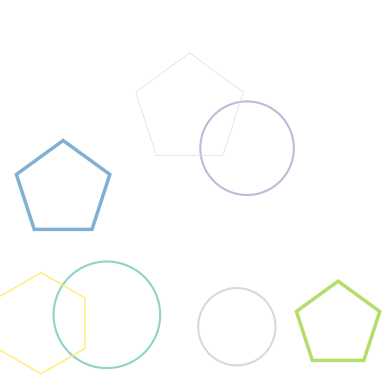[{"shape": "circle", "thickness": 1.5, "radius": 0.69, "center": [0.278, 0.182]}, {"shape": "circle", "thickness": 1.5, "radius": 0.61, "center": [0.642, 0.615]}, {"shape": "pentagon", "thickness": 2.5, "radius": 0.64, "center": [0.164, 0.507]}, {"shape": "pentagon", "thickness": 2.5, "radius": 0.57, "center": [0.878, 0.156]}, {"shape": "circle", "thickness": 1.5, "radius": 0.5, "center": [0.615, 0.151]}, {"shape": "pentagon", "thickness": 0.5, "radius": 0.73, "center": [0.492, 0.715]}, {"shape": "hexagon", "thickness": 1, "radius": 0.66, "center": [0.107, 0.161]}]